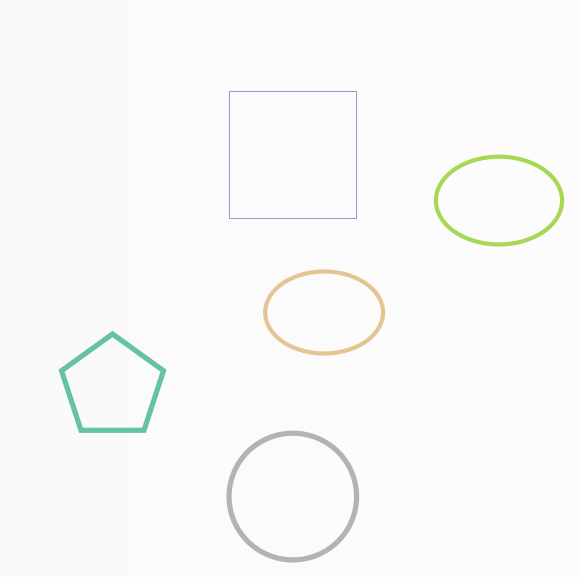[{"shape": "pentagon", "thickness": 2.5, "radius": 0.46, "center": [0.194, 0.329]}, {"shape": "square", "thickness": 0.5, "radius": 0.55, "center": [0.504, 0.732]}, {"shape": "oval", "thickness": 2, "radius": 0.54, "center": [0.858, 0.652]}, {"shape": "oval", "thickness": 2, "radius": 0.51, "center": [0.558, 0.458]}, {"shape": "circle", "thickness": 2.5, "radius": 0.55, "center": [0.504, 0.139]}]